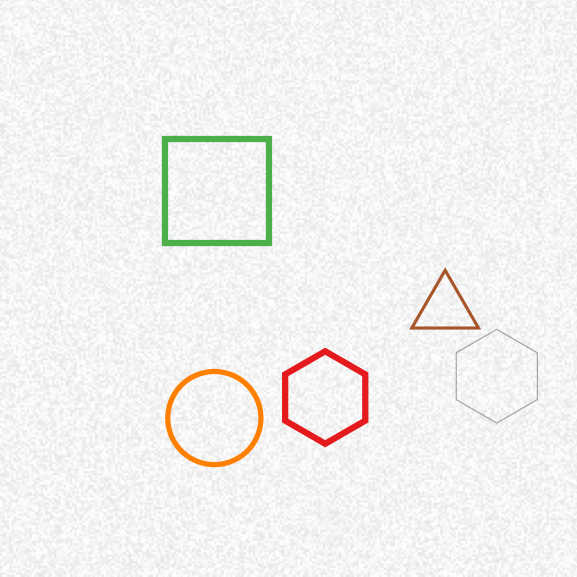[{"shape": "hexagon", "thickness": 3, "radius": 0.4, "center": [0.563, 0.311]}, {"shape": "square", "thickness": 3, "radius": 0.45, "center": [0.375, 0.669]}, {"shape": "circle", "thickness": 2.5, "radius": 0.4, "center": [0.371, 0.275]}, {"shape": "triangle", "thickness": 1.5, "radius": 0.33, "center": [0.771, 0.464]}, {"shape": "hexagon", "thickness": 0.5, "radius": 0.41, "center": [0.86, 0.348]}]